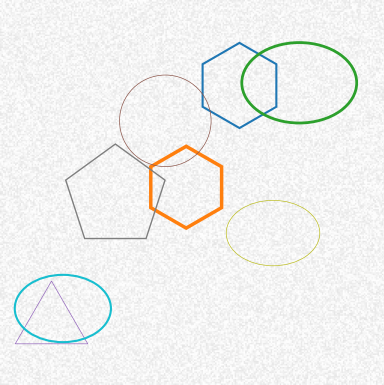[{"shape": "hexagon", "thickness": 1.5, "radius": 0.55, "center": [0.622, 0.778]}, {"shape": "hexagon", "thickness": 2.5, "radius": 0.53, "center": [0.484, 0.514]}, {"shape": "oval", "thickness": 2, "radius": 0.75, "center": [0.777, 0.785]}, {"shape": "triangle", "thickness": 0.5, "radius": 0.54, "center": [0.134, 0.161]}, {"shape": "circle", "thickness": 0.5, "radius": 0.59, "center": [0.429, 0.686]}, {"shape": "pentagon", "thickness": 1, "radius": 0.68, "center": [0.3, 0.49]}, {"shape": "oval", "thickness": 0.5, "radius": 0.61, "center": [0.709, 0.395]}, {"shape": "oval", "thickness": 1.5, "radius": 0.62, "center": [0.163, 0.199]}]